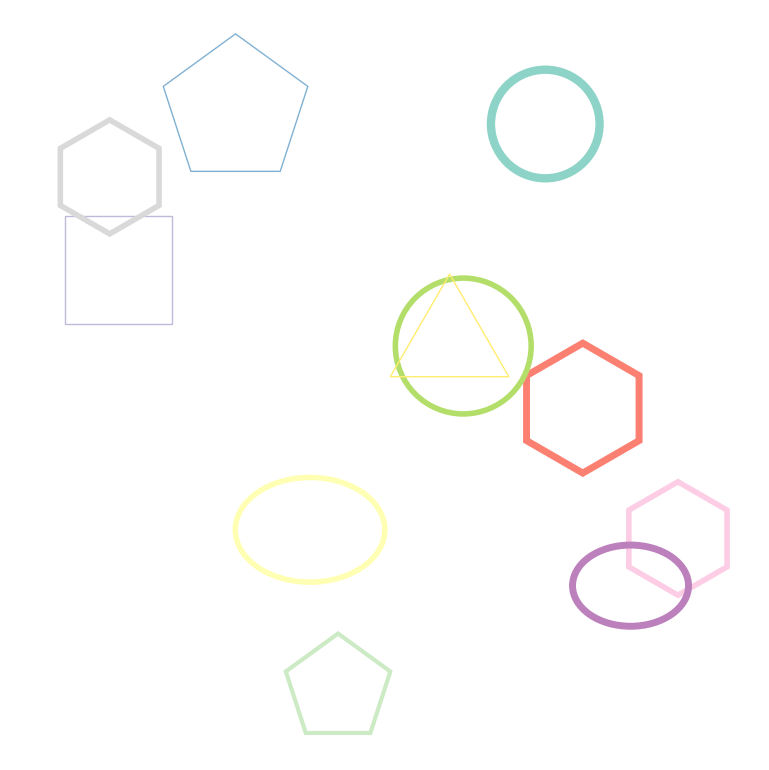[{"shape": "circle", "thickness": 3, "radius": 0.35, "center": [0.708, 0.839]}, {"shape": "oval", "thickness": 2, "radius": 0.49, "center": [0.403, 0.312]}, {"shape": "square", "thickness": 0.5, "radius": 0.35, "center": [0.154, 0.649]}, {"shape": "hexagon", "thickness": 2.5, "radius": 0.42, "center": [0.757, 0.47]}, {"shape": "pentagon", "thickness": 0.5, "radius": 0.49, "center": [0.306, 0.857]}, {"shape": "circle", "thickness": 2, "radius": 0.44, "center": [0.602, 0.551]}, {"shape": "hexagon", "thickness": 2, "radius": 0.37, "center": [0.88, 0.301]}, {"shape": "hexagon", "thickness": 2, "radius": 0.37, "center": [0.142, 0.77]}, {"shape": "oval", "thickness": 2.5, "radius": 0.38, "center": [0.819, 0.239]}, {"shape": "pentagon", "thickness": 1.5, "radius": 0.36, "center": [0.439, 0.106]}, {"shape": "triangle", "thickness": 0.5, "radius": 0.44, "center": [0.584, 0.555]}]